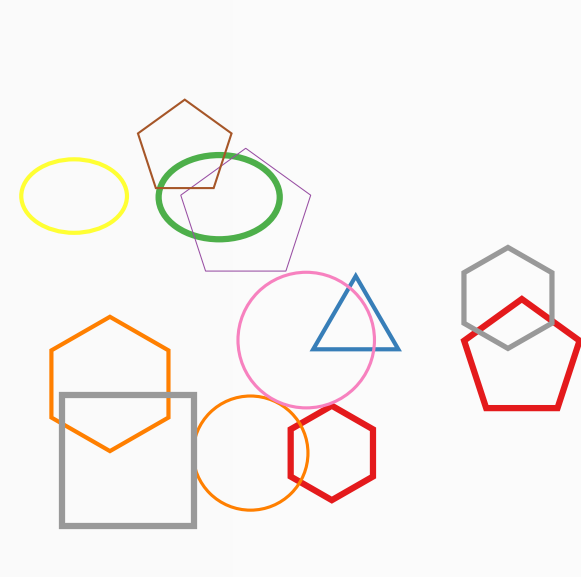[{"shape": "pentagon", "thickness": 3, "radius": 0.52, "center": [0.898, 0.377]}, {"shape": "hexagon", "thickness": 3, "radius": 0.41, "center": [0.571, 0.215]}, {"shape": "triangle", "thickness": 2, "radius": 0.42, "center": [0.612, 0.437]}, {"shape": "oval", "thickness": 3, "radius": 0.52, "center": [0.377, 0.658]}, {"shape": "pentagon", "thickness": 0.5, "radius": 0.59, "center": [0.423, 0.625]}, {"shape": "hexagon", "thickness": 2, "radius": 0.58, "center": [0.189, 0.334]}, {"shape": "circle", "thickness": 1.5, "radius": 0.49, "center": [0.431, 0.215]}, {"shape": "oval", "thickness": 2, "radius": 0.45, "center": [0.128, 0.66]}, {"shape": "pentagon", "thickness": 1, "radius": 0.42, "center": [0.318, 0.742]}, {"shape": "circle", "thickness": 1.5, "radius": 0.59, "center": [0.527, 0.41]}, {"shape": "hexagon", "thickness": 2.5, "radius": 0.44, "center": [0.874, 0.483]}, {"shape": "square", "thickness": 3, "radius": 0.57, "center": [0.22, 0.201]}]